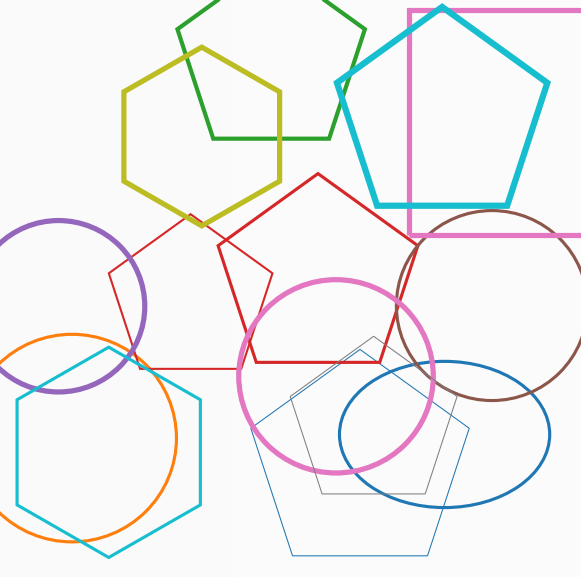[{"shape": "pentagon", "thickness": 0.5, "radius": 0.99, "center": [0.619, 0.196]}, {"shape": "oval", "thickness": 1.5, "radius": 0.9, "center": [0.765, 0.247]}, {"shape": "circle", "thickness": 1.5, "radius": 0.9, "center": [0.124, 0.241]}, {"shape": "pentagon", "thickness": 2, "radius": 0.85, "center": [0.467, 0.896]}, {"shape": "pentagon", "thickness": 1.5, "radius": 0.9, "center": [0.547, 0.518]}, {"shape": "pentagon", "thickness": 1, "radius": 0.74, "center": [0.328, 0.48]}, {"shape": "circle", "thickness": 2.5, "radius": 0.74, "center": [0.101, 0.469]}, {"shape": "circle", "thickness": 1.5, "radius": 0.82, "center": [0.846, 0.47]}, {"shape": "square", "thickness": 2.5, "radius": 0.97, "center": [0.898, 0.788]}, {"shape": "circle", "thickness": 2.5, "radius": 0.84, "center": [0.578, 0.347]}, {"shape": "pentagon", "thickness": 0.5, "radius": 0.75, "center": [0.643, 0.266]}, {"shape": "hexagon", "thickness": 2.5, "radius": 0.77, "center": [0.347, 0.763]}, {"shape": "hexagon", "thickness": 1.5, "radius": 0.91, "center": [0.187, 0.216]}, {"shape": "pentagon", "thickness": 3, "radius": 0.95, "center": [0.761, 0.797]}]